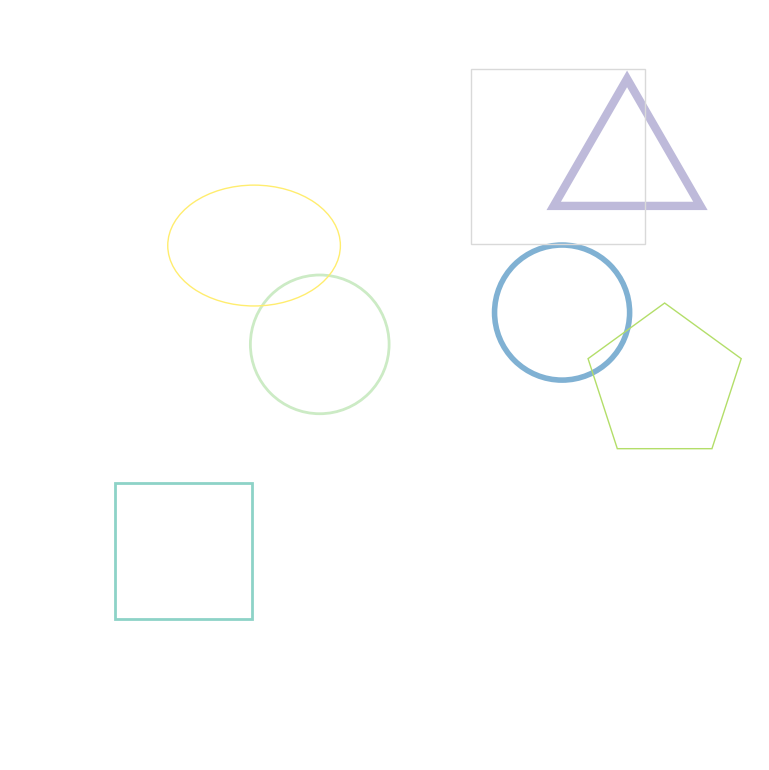[{"shape": "square", "thickness": 1, "radius": 0.44, "center": [0.238, 0.285]}, {"shape": "triangle", "thickness": 3, "radius": 0.55, "center": [0.814, 0.788]}, {"shape": "circle", "thickness": 2, "radius": 0.44, "center": [0.73, 0.594]}, {"shape": "pentagon", "thickness": 0.5, "radius": 0.52, "center": [0.863, 0.502]}, {"shape": "square", "thickness": 0.5, "radius": 0.57, "center": [0.725, 0.797]}, {"shape": "circle", "thickness": 1, "radius": 0.45, "center": [0.415, 0.553]}, {"shape": "oval", "thickness": 0.5, "radius": 0.56, "center": [0.33, 0.681]}]